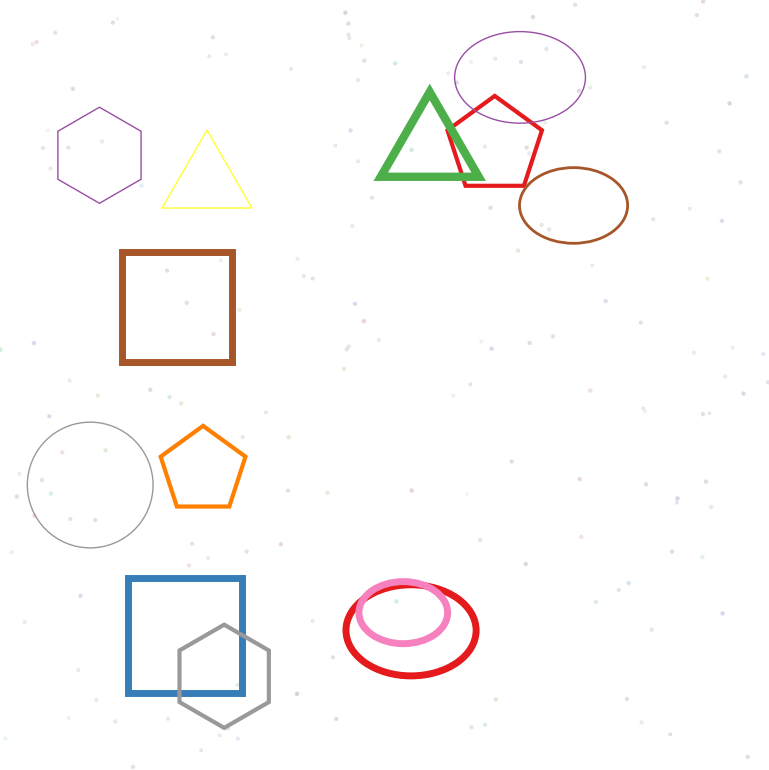[{"shape": "pentagon", "thickness": 1.5, "radius": 0.32, "center": [0.643, 0.811]}, {"shape": "oval", "thickness": 2.5, "radius": 0.42, "center": [0.534, 0.181]}, {"shape": "square", "thickness": 2.5, "radius": 0.37, "center": [0.24, 0.175]}, {"shape": "triangle", "thickness": 3, "radius": 0.37, "center": [0.558, 0.807]}, {"shape": "oval", "thickness": 0.5, "radius": 0.42, "center": [0.675, 0.9]}, {"shape": "hexagon", "thickness": 0.5, "radius": 0.31, "center": [0.129, 0.798]}, {"shape": "pentagon", "thickness": 1.5, "radius": 0.29, "center": [0.264, 0.389]}, {"shape": "triangle", "thickness": 0.5, "radius": 0.34, "center": [0.269, 0.764]}, {"shape": "oval", "thickness": 1, "radius": 0.35, "center": [0.745, 0.733]}, {"shape": "square", "thickness": 2.5, "radius": 0.36, "center": [0.23, 0.602]}, {"shape": "oval", "thickness": 2.5, "radius": 0.29, "center": [0.524, 0.204]}, {"shape": "circle", "thickness": 0.5, "radius": 0.41, "center": [0.117, 0.37]}, {"shape": "hexagon", "thickness": 1.5, "radius": 0.34, "center": [0.291, 0.122]}]